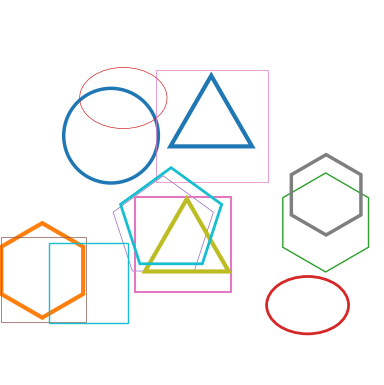[{"shape": "triangle", "thickness": 3, "radius": 0.61, "center": [0.549, 0.681]}, {"shape": "circle", "thickness": 2.5, "radius": 0.61, "center": [0.288, 0.648]}, {"shape": "hexagon", "thickness": 3, "radius": 0.61, "center": [0.11, 0.298]}, {"shape": "hexagon", "thickness": 1, "radius": 0.64, "center": [0.846, 0.422]}, {"shape": "oval", "thickness": 2, "radius": 0.53, "center": [0.799, 0.207]}, {"shape": "oval", "thickness": 0.5, "radius": 0.57, "center": [0.32, 0.745]}, {"shape": "pentagon", "thickness": 0.5, "radius": 0.68, "center": [0.424, 0.407]}, {"shape": "square", "thickness": 0.5, "radius": 0.55, "center": [0.114, 0.273]}, {"shape": "square", "thickness": 0.5, "radius": 0.73, "center": [0.55, 0.673]}, {"shape": "square", "thickness": 1.5, "radius": 0.62, "center": [0.476, 0.365]}, {"shape": "hexagon", "thickness": 2.5, "radius": 0.52, "center": [0.847, 0.494]}, {"shape": "triangle", "thickness": 3, "radius": 0.63, "center": [0.485, 0.358]}, {"shape": "square", "thickness": 1, "radius": 0.52, "center": [0.23, 0.264]}, {"shape": "pentagon", "thickness": 2, "radius": 0.69, "center": [0.444, 0.426]}]